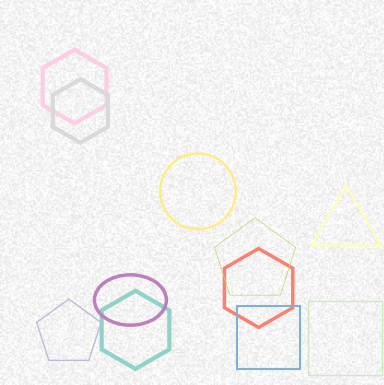[{"shape": "hexagon", "thickness": 3, "radius": 0.51, "center": [0.352, 0.143]}, {"shape": "triangle", "thickness": 1.5, "radius": 0.52, "center": [0.9, 0.414]}, {"shape": "pentagon", "thickness": 1, "radius": 0.44, "center": [0.179, 0.135]}, {"shape": "hexagon", "thickness": 2.5, "radius": 0.51, "center": [0.672, 0.252]}, {"shape": "square", "thickness": 1.5, "radius": 0.41, "center": [0.697, 0.124]}, {"shape": "pentagon", "thickness": 0.5, "radius": 0.56, "center": [0.663, 0.323]}, {"shape": "hexagon", "thickness": 3, "radius": 0.48, "center": [0.194, 0.775]}, {"shape": "hexagon", "thickness": 3, "radius": 0.41, "center": [0.209, 0.712]}, {"shape": "oval", "thickness": 2.5, "radius": 0.47, "center": [0.339, 0.221]}, {"shape": "square", "thickness": 1, "radius": 0.48, "center": [0.895, 0.123]}, {"shape": "circle", "thickness": 1.5, "radius": 0.49, "center": [0.514, 0.503]}]